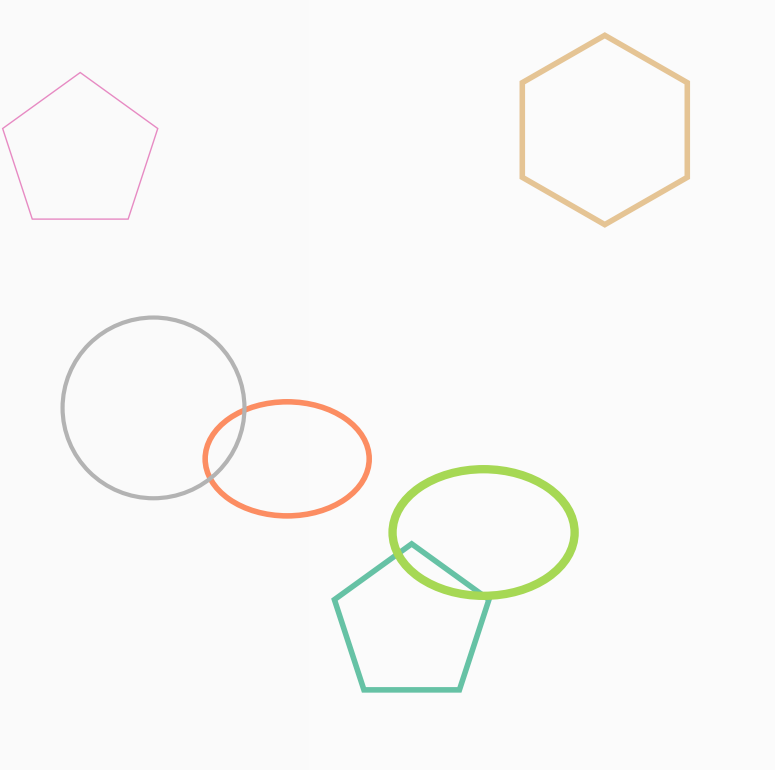[{"shape": "pentagon", "thickness": 2, "radius": 0.52, "center": [0.531, 0.189]}, {"shape": "oval", "thickness": 2, "radius": 0.53, "center": [0.371, 0.404]}, {"shape": "pentagon", "thickness": 0.5, "radius": 0.53, "center": [0.103, 0.801]}, {"shape": "oval", "thickness": 3, "radius": 0.59, "center": [0.624, 0.308]}, {"shape": "hexagon", "thickness": 2, "radius": 0.61, "center": [0.78, 0.831]}, {"shape": "circle", "thickness": 1.5, "radius": 0.59, "center": [0.198, 0.47]}]